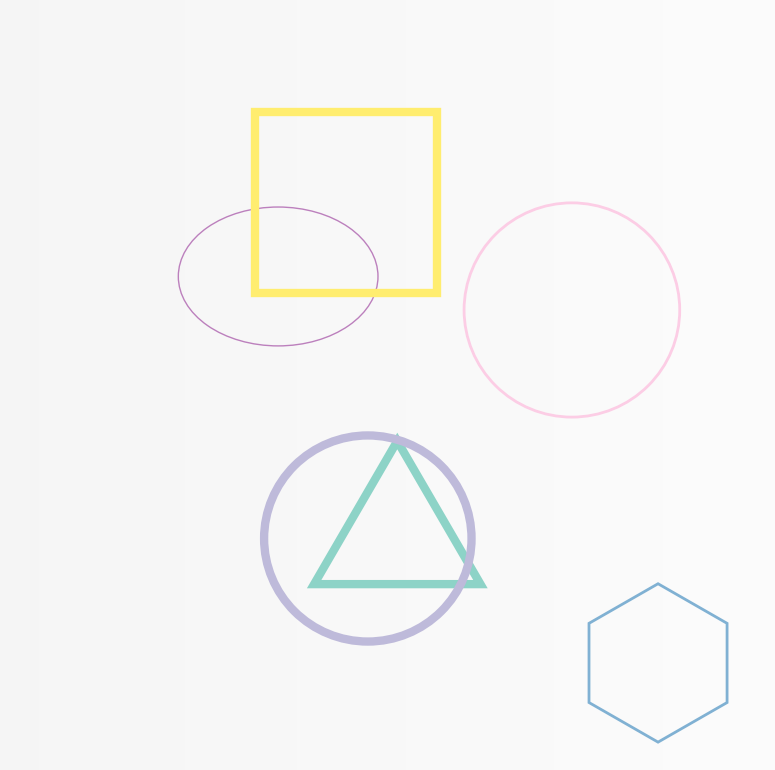[{"shape": "triangle", "thickness": 3, "radius": 0.62, "center": [0.513, 0.303]}, {"shape": "circle", "thickness": 3, "radius": 0.67, "center": [0.475, 0.301]}, {"shape": "hexagon", "thickness": 1, "radius": 0.51, "center": [0.849, 0.139]}, {"shape": "circle", "thickness": 1, "radius": 0.7, "center": [0.738, 0.597]}, {"shape": "oval", "thickness": 0.5, "radius": 0.64, "center": [0.359, 0.641]}, {"shape": "square", "thickness": 3, "radius": 0.59, "center": [0.446, 0.737]}]